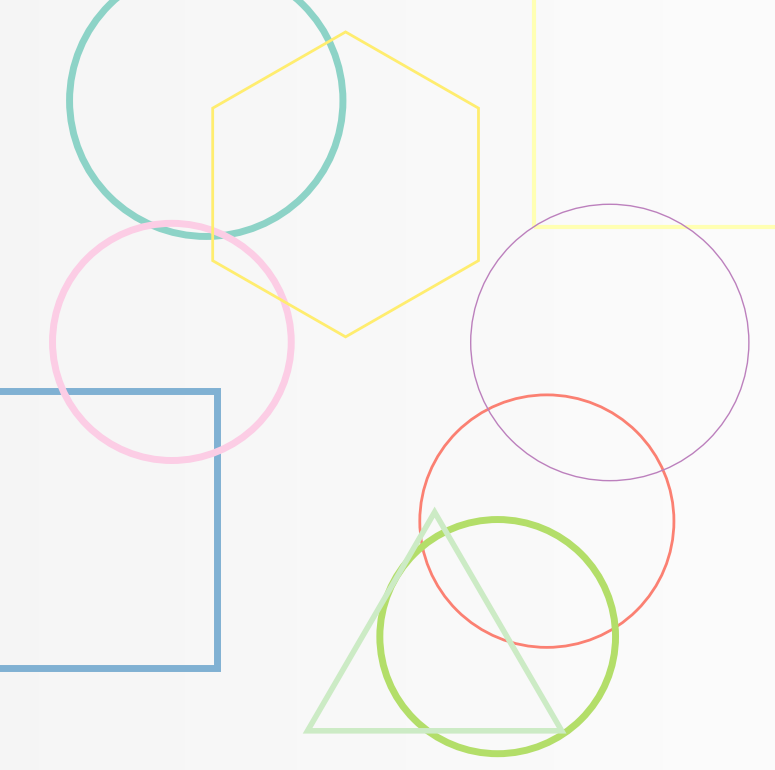[{"shape": "circle", "thickness": 2.5, "radius": 0.88, "center": [0.266, 0.869]}, {"shape": "square", "thickness": 1.5, "radius": 0.81, "center": [0.851, 0.867]}, {"shape": "circle", "thickness": 1, "radius": 0.82, "center": [0.706, 0.323]}, {"shape": "square", "thickness": 2.5, "radius": 0.9, "center": [0.101, 0.312]}, {"shape": "circle", "thickness": 2.5, "radius": 0.76, "center": [0.642, 0.173]}, {"shape": "circle", "thickness": 2.5, "radius": 0.77, "center": [0.222, 0.556]}, {"shape": "circle", "thickness": 0.5, "radius": 0.9, "center": [0.787, 0.555]}, {"shape": "triangle", "thickness": 2, "radius": 0.95, "center": [0.561, 0.146]}, {"shape": "hexagon", "thickness": 1, "radius": 0.99, "center": [0.446, 0.761]}]